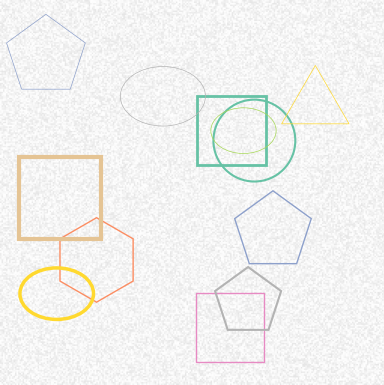[{"shape": "circle", "thickness": 1.5, "radius": 0.53, "center": [0.661, 0.635]}, {"shape": "square", "thickness": 2, "radius": 0.44, "center": [0.602, 0.661]}, {"shape": "hexagon", "thickness": 1, "radius": 0.55, "center": [0.251, 0.325]}, {"shape": "pentagon", "thickness": 0.5, "radius": 0.54, "center": [0.119, 0.855]}, {"shape": "pentagon", "thickness": 1, "radius": 0.52, "center": [0.709, 0.4]}, {"shape": "square", "thickness": 1, "radius": 0.45, "center": [0.597, 0.149]}, {"shape": "oval", "thickness": 0.5, "radius": 0.42, "center": [0.632, 0.661]}, {"shape": "triangle", "thickness": 0.5, "radius": 0.51, "center": [0.819, 0.729]}, {"shape": "oval", "thickness": 2.5, "radius": 0.48, "center": [0.147, 0.237]}, {"shape": "square", "thickness": 3, "radius": 0.53, "center": [0.155, 0.486]}, {"shape": "oval", "thickness": 0.5, "radius": 0.55, "center": [0.423, 0.75]}, {"shape": "pentagon", "thickness": 1.5, "radius": 0.45, "center": [0.644, 0.216]}]